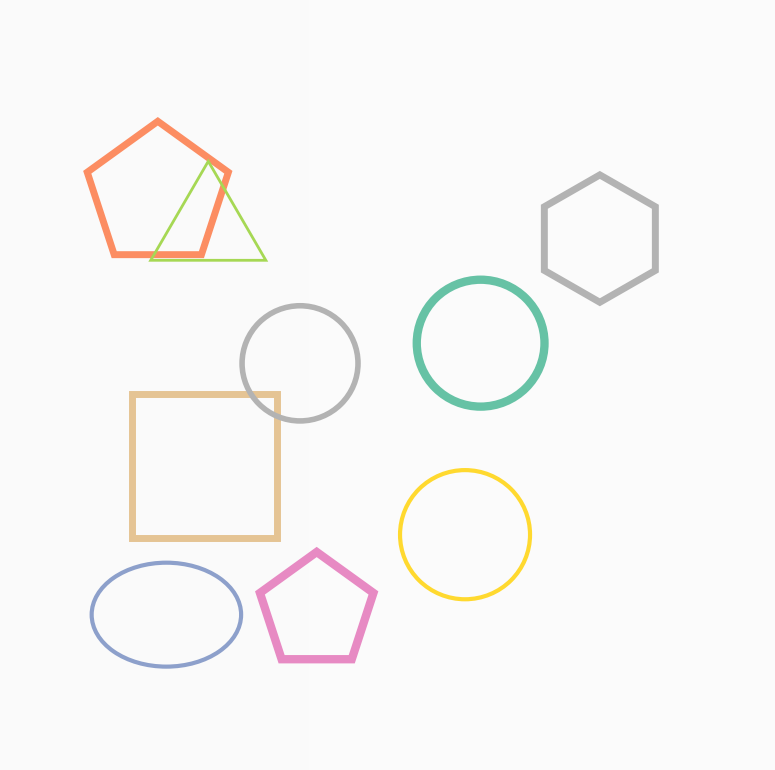[{"shape": "circle", "thickness": 3, "radius": 0.41, "center": [0.62, 0.554]}, {"shape": "pentagon", "thickness": 2.5, "radius": 0.48, "center": [0.204, 0.747]}, {"shape": "oval", "thickness": 1.5, "radius": 0.48, "center": [0.215, 0.202]}, {"shape": "pentagon", "thickness": 3, "radius": 0.38, "center": [0.409, 0.206]}, {"shape": "triangle", "thickness": 1, "radius": 0.43, "center": [0.269, 0.705]}, {"shape": "circle", "thickness": 1.5, "radius": 0.42, "center": [0.6, 0.306]}, {"shape": "square", "thickness": 2.5, "radius": 0.47, "center": [0.264, 0.395]}, {"shape": "circle", "thickness": 2, "radius": 0.37, "center": [0.387, 0.528]}, {"shape": "hexagon", "thickness": 2.5, "radius": 0.41, "center": [0.774, 0.69]}]